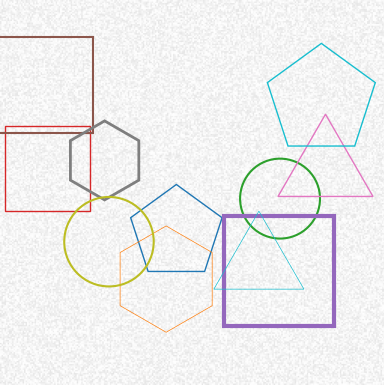[{"shape": "pentagon", "thickness": 1, "radius": 0.62, "center": [0.458, 0.396]}, {"shape": "hexagon", "thickness": 0.5, "radius": 0.69, "center": [0.432, 0.275]}, {"shape": "circle", "thickness": 1.5, "radius": 0.52, "center": [0.727, 0.484]}, {"shape": "square", "thickness": 1, "radius": 0.55, "center": [0.124, 0.562]}, {"shape": "square", "thickness": 3, "radius": 0.72, "center": [0.725, 0.296]}, {"shape": "square", "thickness": 1.5, "radius": 0.62, "center": [0.118, 0.78]}, {"shape": "triangle", "thickness": 1, "radius": 0.71, "center": [0.845, 0.561]}, {"shape": "hexagon", "thickness": 2, "radius": 0.51, "center": [0.272, 0.583]}, {"shape": "circle", "thickness": 1.5, "radius": 0.58, "center": [0.283, 0.372]}, {"shape": "pentagon", "thickness": 1, "radius": 0.74, "center": [0.835, 0.74]}, {"shape": "triangle", "thickness": 0.5, "radius": 0.68, "center": [0.672, 0.317]}]